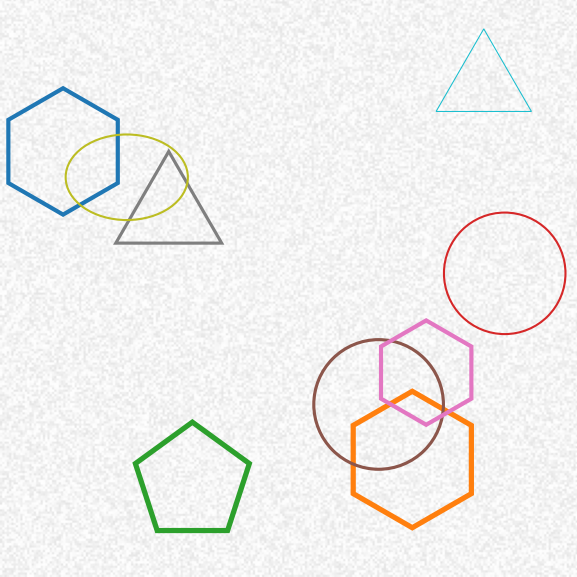[{"shape": "hexagon", "thickness": 2, "radius": 0.55, "center": [0.109, 0.737]}, {"shape": "hexagon", "thickness": 2.5, "radius": 0.59, "center": [0.714, 0.203]}, {"shape": "pentagon", "thickness": 2.5, "radius": 0.52, "center": [0.333, 0.164]}, {"shape": "circle", "thickness": 1, "radius": 0.53, "center": [0.874, 0.526]}, {"shape": "circle", "thickness": 1.5, "radius": 0.56, "center": [0.656, 0.299]}, {"shape": "hexagon", "thickness": 2, "radius": 0.45, "center": [0.738, 0.354]}, {"shape": "triangle", "thickness": 1.5, "radius": 0.53, "center": [0.292, 0.631]}, {"shape": "oval", "thickness": 1, "radius": 0.53, "center": [0.22, 0.692]}, {"shape": "triangle", "thickness": 0.5, "radius": 0.48, "center": [0.838, 0.854]}]